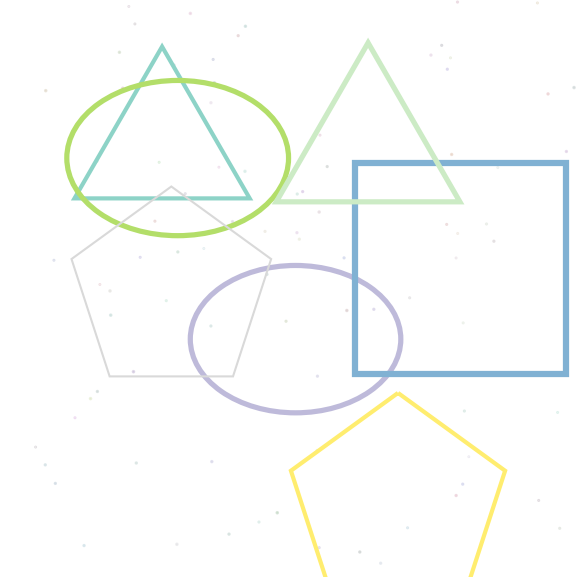[{"shape": "triangle", "thickness": 2, "radius": 0.88, "center": [0.281, 0.743]}, {"shape": "oval", "thickness": 2.5, "radius": 0.91, "center": [0.512, 0.412]}, {"shape": "square", "thickness": 3, "radius": 0.91, "center": [0.797, 0.534]}, {"shape": "oval", "thickness": 2.5, "radius": 0.96, "center": [0.308, 0.725]}, {"shape": "pentagon", "thickness": 1, "radius": 0.91, "center": [0.297, 0.494]}, {"shape": "triangle", "thickness": 2.5, "radius": 0.92, "center": [0.637, 0.741]}, {"shape": "pentagon", "thickness": 2, "radius": 0.97, "center": [0.689, 0.124]}]